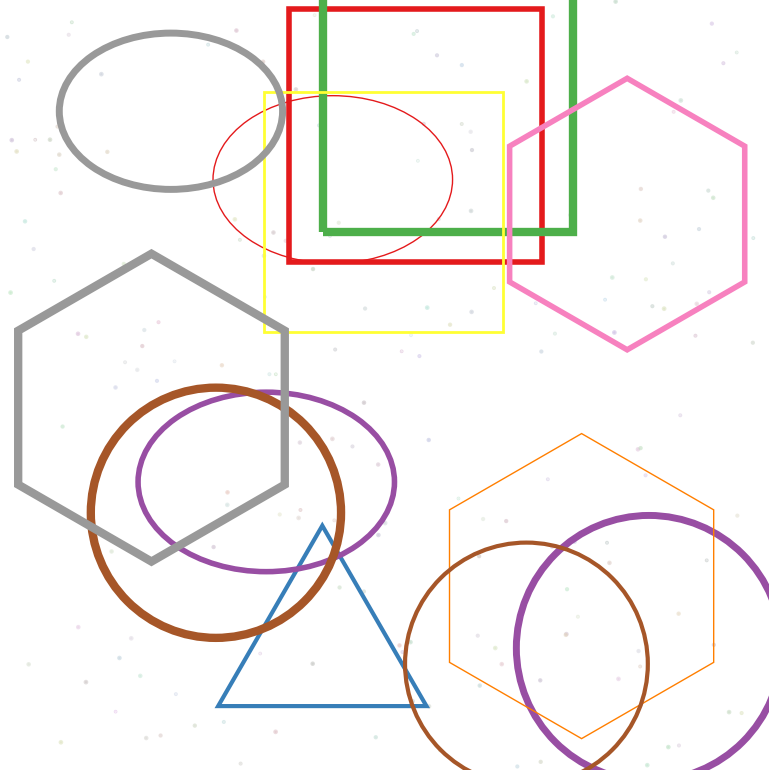[{"shape": "square", "thickness": 2, "radius": 0.82, "center": [0.54, 0.824]}, {"shape": "oval", "thickness": 0.5, "radius": 0.78, "center": [0.432, 0.767]}, {"shape": "triangle", "thickness": 1.5, "radius": 0.78, "center": [0.419, 0.161]}, {"shape": "square", "thickness": 3, "radius": 0.81, "center": [0.582, 0.861]}, {"shape": "oval", "thickness": 2, "radius": 0.83, "center": [0.346, 0.374]}, {"shape": "circle", "thickness": 2.5, "radius": 0.86, "center": [0.843, 0.158]}, {"shape": "hexagon", "thickness": 0.5, "radius": 0.99, "center": [0.755, 0.239]}, {"shape": "square", "thickness": 1, "radius": 0.78, "center": [0.498, 0.725]}, {"shape": "circle", "thickness": 1.5, "radius": 0.79, "center": [0.684, 0.138]}, {"shape": "circle", "thickness": 3, "radius": 0.81, "center": [0.28, 0.334]}, {"shape": "hexagon", "thickness": 2, "radius": 0.88, "center": [0.815, 0.722]}, {"shape": "hexagon", "thickness": 3, "radius": 1.0, "center": [0.197, 0.471]}, {"shape": "oval", "thickness": 2.5, "radius": 0.72, "center": [0.222, 0.856]}]